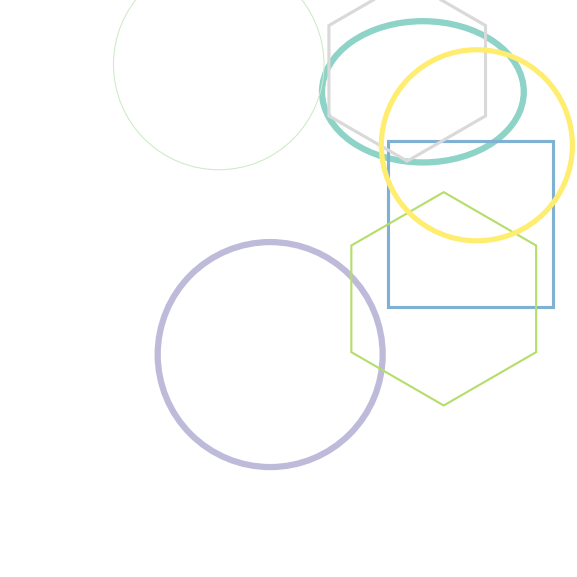[{"shape": "oval", "thickness": 3, "radius": 0.87, "center": [0.732, 0.84]}, {"shape": "circle", "thickness": 3, "radius": 0.97, "center": [0.468, 0.385]}, {"shape": "square", "thickness": 1.5, "radius": 0.72, "center": [0.815, 0.611]}, {"shape": "hexagon", "thickness": 1, "radius": 0.92, "center": [0.768, 0.482]}, {"shape": "hexagon", "thickness": 1.5, "radius": 0.78, "center": [0.705, 0.877]}, {"shape": "circle", "thickness": 0.5, "radius": 0.91, "center": [0.379, 0.887]}, {"shape": "circle", "thickness": 2.5, "radius": 0.83, "center": [0.826, 0.748]}]